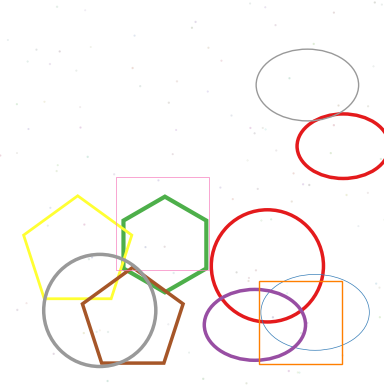[{"shape": "circle", "thickness": 2.5, "radius": 0.73, "center": [0.695, 0.309]}, {"shape": "oval", "thickness": 2.5, "radius": 0.6, "center": [0.891, 0.62]}, {"shape": "oval", "thickness": 0.5, "radius": 0.7, "center": [0.818, 0.189]}, {"shape": "hexagon", "thickness": 3, "radius": 0.62, "center": [0.428, 0.365]}, {"shape": "oval", "thickness": 2.5, "radius": 0.66, "center": [0.662, 0.156]}, {"shape": "square", "thickness": 1, "radius": 0.54, "center": [0.78, 0.162]}, {"shape": "pentagon", "thickness": 2, "radius": 0.74, "center": [0.202, 0.344]}, {"shape": "pentagon", "thickness": 2.5, "radius": 0.69, "center": [0.345, 0.168]}, {"shape": "square", "thickness": 0.5, "radius": 0.6, "center": [0.423, 0.418]}, {"shape": "oval", "thickness": 1, "radius": 0.67, "center": [0.798, 0.779]}, {"shape": "circle", "thickness": 2.5, "radius": 0.73, "center": [0.259, 0.194]}]